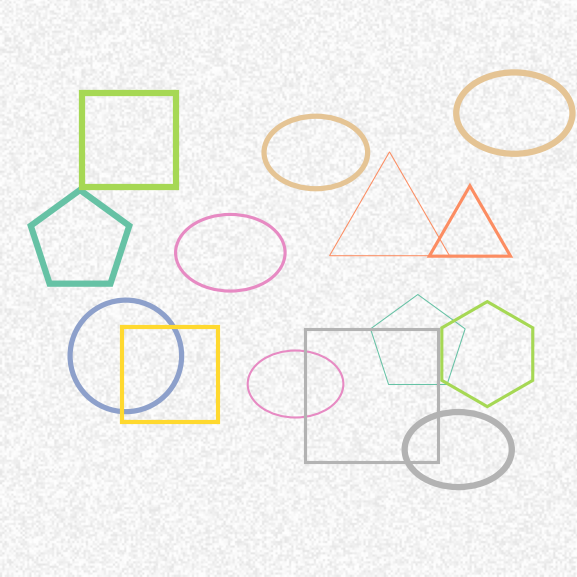[{"shape": "pentagon", "thickness": 3, "radius": 0.45, "center": [0.139, 0.581]}, {"shape": "pentagon", "thickness": 0.5, "radius": 0.43, "center": [0.724, 0.403]}, {"shape": "triangle", "thickness": 0.5, "radius": 0.6, "center": [0.674, 0.616]}, {"shape": "triangle", "thickness": 1.5, "radius": 0.41, "center": [0.814, 0.596]}, {"shape": "circle", "thickness": 2.5, "radius": 0.48, "center": [0.218, 0.383]}, {"shape": "oval", "thickness": 1, "radius": 0.41, "center": [0.512, 0.334]}, {"shape": "oval", "thickness": 1.5, "radius": 0.47, "center": [0.399, 0.561]}, {"shape": "square", "thickness": 3, "radius": 0.41, "center": [0.224, 0.756]}, {"shape": "hexagon", "thickness": 1.5, "radius": 0.45, "center": [0.844, 0.386]}, {"shape": "square", "thickness": 2, "radius": 0.41, "center": [0.294, 0.351]}, {"shape": "oval", "thickness": 2.5, "radius": 0.45, "center": [0.547, 0.735]}, {"shape": "oval", "thickness": 3, "radius": 0.5, "center": [0.891, 0.803]}, {"shape": "oval", "thickness": 3, "radius": 0.46, "center": [0.793, 0.221]}, {"shape": "square", "thickness": 1.5, "radius": 0.57, "center": [0.643, 0.314]}]